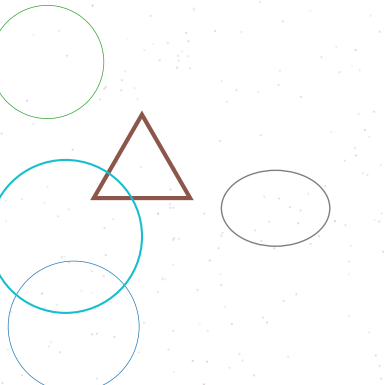[{"shape": "circle", "thickness": 0.5, "radius": 0.85, "center": [0.191, 0.152]}, {"shape": "circle", "thickness": 0.5, "radius": 0.74, "center": [0.123, 0.839]}, {"shape": "triangle", "thickness": 3, "radius": 0.72, "center": [0.369, 0.558]}, {"shape": "oval", "thickness": 1, "radius": 0.7, "center": [0.716, 0.459]}, {"shape": "circle", "thickness": 1.5, "radius": 0.99, "center": [0.17, 0.386]}]